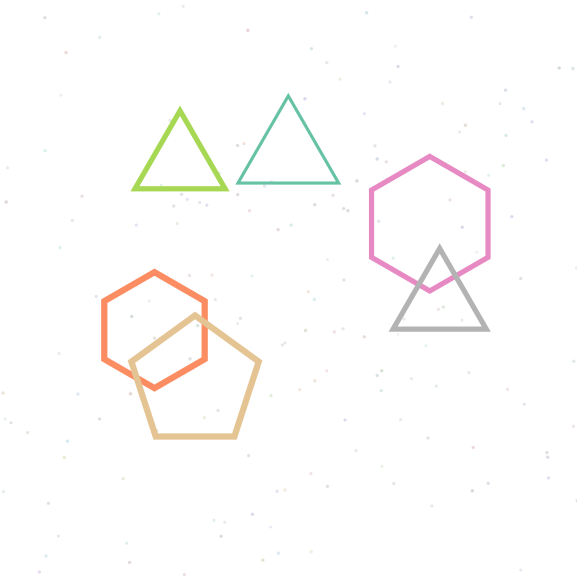[{"shape": "triangle", "thickness": 1.5, "radius": 0.5, "center": [0.499, 0.732]}, {"shape": "hexagon", "thickness": 3, "radius": 0.5, "center": [0.268, 0.427]}, {"shape": "hexagon", "thickness": 2.5, "radius": 0.58, "center": [0.744, 0.612]}, {"shape": "triangle", "thickness": 2.5, "radius": 0.45, "center": [0.312, 0.717]}, {"shape": "pentagon", "thickness": 3, "radius": 0.58, "center": [0.338, 0.337]}, {"shape": "triangle", "thickness": 2.5, "radius": 0.47, "center": [0.761, 0.476]}]